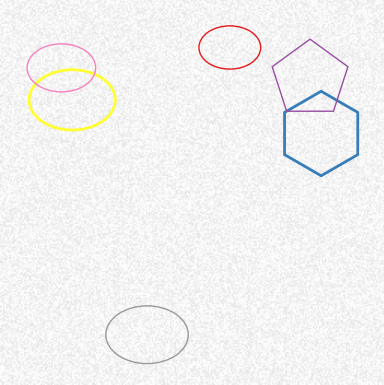[{"shape": "oval", "thickness": 1, "radius": 0.4, "center": [0.597, 0.877]}, {"shape": "hexagon", "thickness": 2, "radius": 0.55, "center": [0.834, 0.653]}, {"shape": "pentagon", "thickness": 1, "radius": 0.52, "center": [0.805, 0.795]}, {"shape": "oval", "thickness": 2, "radius": 0.56, "center": [0.188, 0.741]}, {"shape": "oval", "thickness": 1, "radius": 0.45, "center": [0.159, 0.824]}, {"shape": "oval", "thickness": 1, "radius": 0.54, "center": [0.382, 0.131]}]